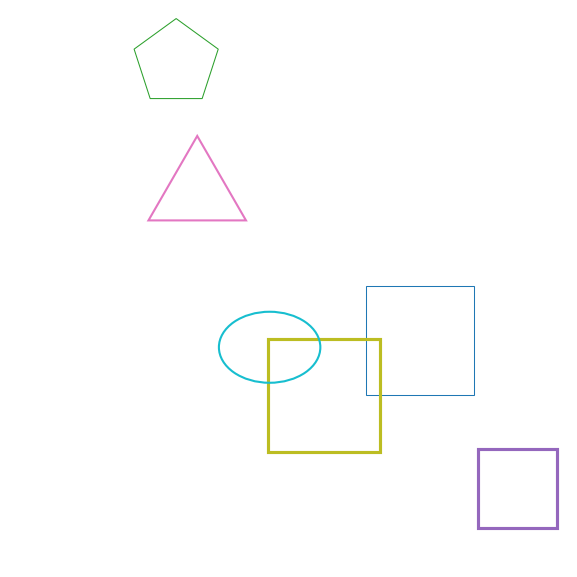[{"shape": "square", "thickness": 0.5, "radius": 0.47, "center": [0.728, 0.41]}, {"shape": "pentagon", "thickness": 0.5, "radius": 0.38, "center": [0.305, 0.89]}, {"shape": "square", "thickness": 1.5, "radius": 0.34, "center": [0.896, 0.153]}, {"shape": "triangle", "thickness": 1, "radius": 0.49, "center": [0.342, 0.666]}, {"shape": "square", "thickness": 1.5, "radius": 0.49, "center": [0.561, 0.314]}, {"shape": "oval", "thickness": 1, "radius": 0.44, "center": [0.467, 0.398]}]